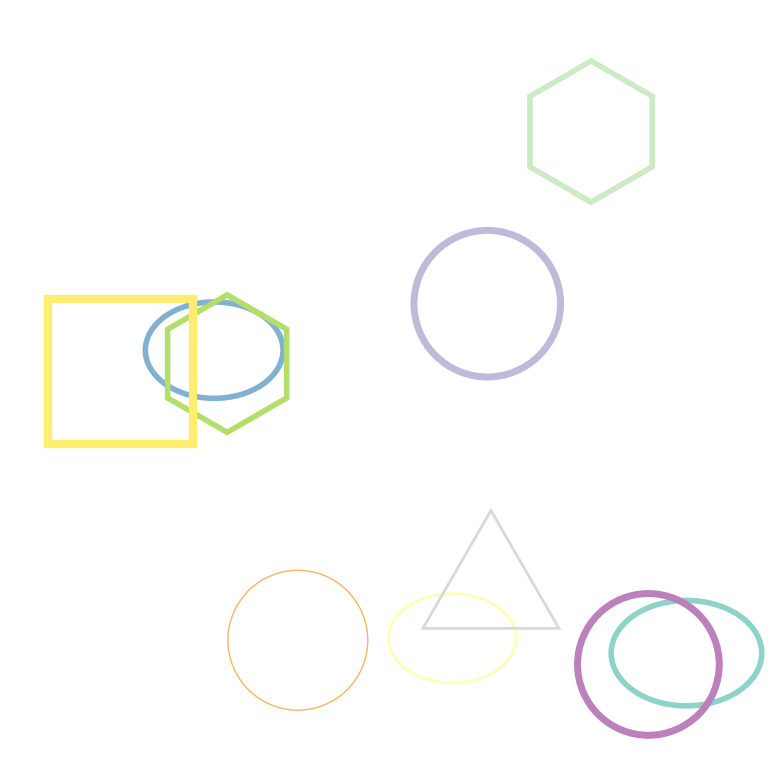[{"shape": "oval", "thickness": 2, "radius": 0.49, "center": [0.891, 0.152]}, {"shape": "oval", "thickness": 1, "radius": 0.41, "center": [0.587, 0.171]}, {"shape": "circle", "thickness": 2.5, "radius": 0.48, "center": [0.633, 0.606]}, {"shape": "oval", "thickness": 2, "radius": 0.45, "center": [0.278, 0.545]}, {"shape": "circle", "thickness": 0.5, "radius": 0.45, "center": [0.387, 0.169]}, {"shape": "hexagon", "thickness": 2, "radius": 0.45, "center": [0.295, 0.528]}, {"shape": "triangle", "thickness": 1, "radius": 0.51, "center": [0.638, 0.235]}, {"shape": "circle", "thickness": 2.5, "radius": 0.46, "center": [0.842, 0.137]}, {"shape": "hexagon", "thickness": 2, "radius": 0.46, "center": [0.768, 0.829]}, {"shape": "square", "thickness": 3, "radius": 0.47, "center": [0.157, 0.518]}]